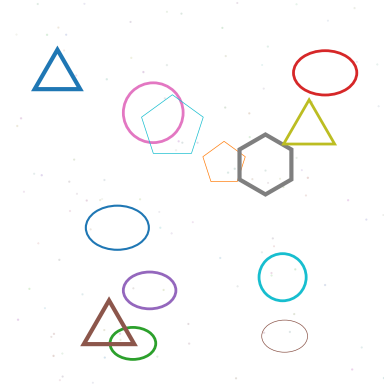[{"shape": "triangle", "thickness": 3, "radius": 0.34, "center": [0.149, 0.803]}, {"shape": "oval", "thickness": 1.5, "radius": 0.41, "center": [0.305, 0.408]}, {"shape": "pentagon", "thickness": 0.5, "radius": 0.29, "center": [0.582, 0.575]}, {"shape": "oval", "thickness": 2, "radius": 0.3, "center": [0.345, 0.108]}, {"shape": "oval", "thickness": 2, "radius": 0.41, "center": [0.845, 0.811]}, {"shape": "oval", "thickness": 2, "radius": 0.34, "center": [0.389, 0.246]}, {"shape": "triangle", "thickness": 3, "radius": 0.38, "center": [0.283, 0.144]}, {"shape": "oval", "thickness": 0.5, "radius": 0.3, "center": [0.739, 0.127]}, {"shape": "circle", "thickness": 2, "radius": 0.39, "center": [0.398, 0.707]}, {"shape": "hexagon", "thickness": 3, "radius": 0.39, "center": [0.689, 0.573]}, {"shape": "triangle", "thickness": 2, "radius": 0.38, "center": [0.803, 0.664]}, {"shape": "pentagon", "thickness": 0.5, "radius": 0.42, "center": [0.448, 0.67]}, {"shape": "circle", "thickness": 2, "radius": 0.31, "center": [0.734, 0.28]}]